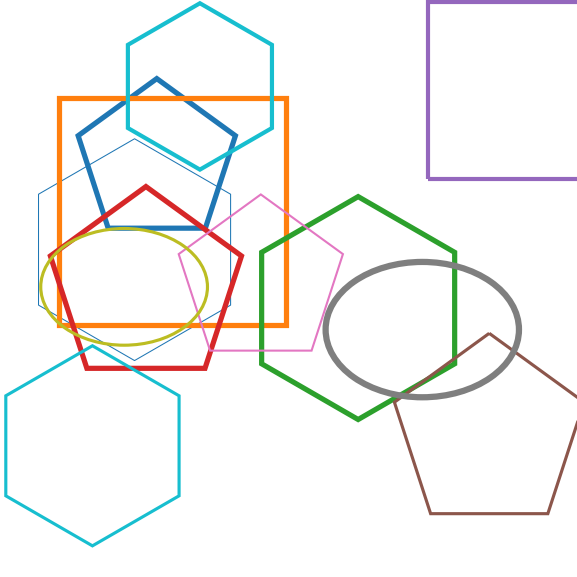[{"shape": "hexagon", "thickness": 0.5, "radius": 0.96, "center": [0.233, 0.567]}, {"shape": "pentagon", "thickness": 2.5, "radius": 0.72, "center": [0.271, 0.72]}, {"shape": "square", "thickness": 2.5, "radius": 0.98, "center": [0.298, 0.633]}, {"shape": "hexagon", "thickness": 2.5, "radius": 0.96, "center": [0.62, 0.466]}, {"shape": "pentagon", "thickness": 2.5, "radius": 0.87, "center": [0.253, 0.502]}, {"shape": "square", "thickness": 2, "radius": 0.76, "center": [0.894, 0.843]}, {"shape": "pentagon", "thickness": 1.5, "radius": 0.86, "center": [0.847, 0.249]}, {"shape": "pentagon", "thickness": 1, "radius": 0.75, "center": [0.452, 0.513]}, {"shape": "oval", "thickness": 3, "radius": 0.84, "center": [0.731, 0.428]}, {"shape": "oval", "thickness": 1.5, "radius": 0.72, "center": [0.215, 0.502]}, {"shape": "hexagon", "thickness": 2, "radius": 0.72, "center": [0.346, 0.849]}, {"shape": "hexagon", "thickness": 1.5, "radius": 0.87, "center": [0.16, 0.227]}]